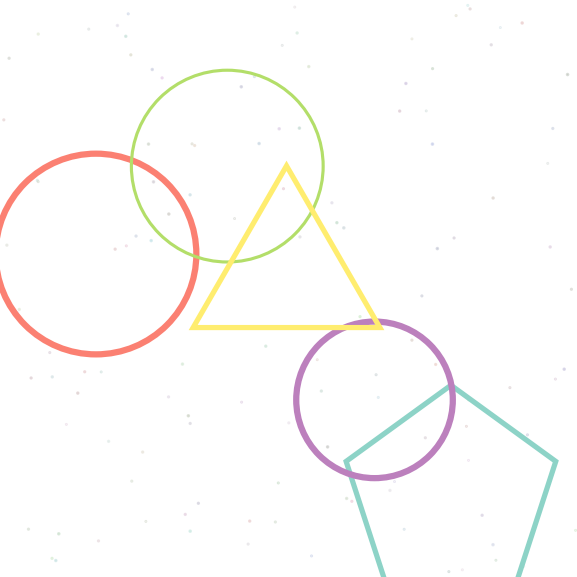[{"shape": "pentagon", "thickness": 2.5, "radius": 0.95, "center": [0.781, 0.141]}, {"shape": "circle", "thickness": 3, "radius": 0.87, "center": [0.166, 0.559]}, {"shape": "circle", "thickness": 1.5, "radius": 0.83, "center": [0.394, 0.712]}, {"shape": "circle", "thickness": 3, "radius": 0.68, "center": [0.649, 0.307]}, {"shape": "triangle", "thickness": 2.5, "radius": 0.93, "center": [0.496, 0.525]}]